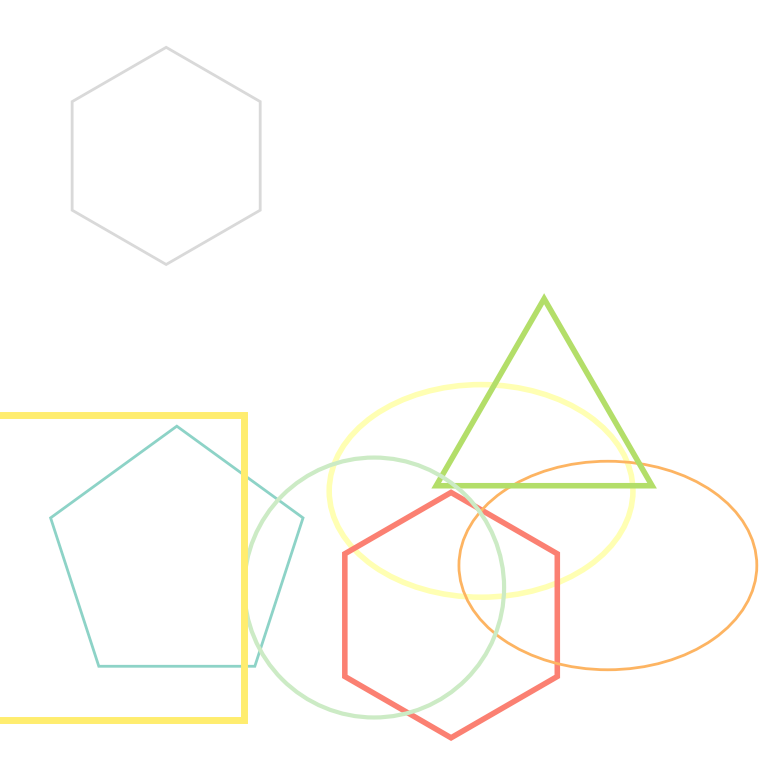[{"shape": "pentagon", "thickness": 1, "radius": 0.86, "center": [0.23, 0.274]}, {"shape": "oval", "thickness": 2, "radius": 0.99, "center": [0.625, 0.362]}, {"shape": "hexagon", "thickness": 2, "radius": 0.8, "center": [0.586, 0.201]}, {"shape": "oval", "thickness": 1, "radius": 0.97, "center": [0.789, 0.266]}, {"shape": "triangle", "thickness": 2, "radius": 0.81, "center": [0.707, 0.45]}, {"shape": "hexagon", "thickness": 1, "radius": 0.7, "center": [0.216, 0.798]}, {"shape": "circle", "thickness": 1.5, "radius": 0.84, "center": [0.486, 0.237]}, {"shape": "square", "thickness": 2.5, "radius": 0.99, "center": [0.119, 0.263]}]